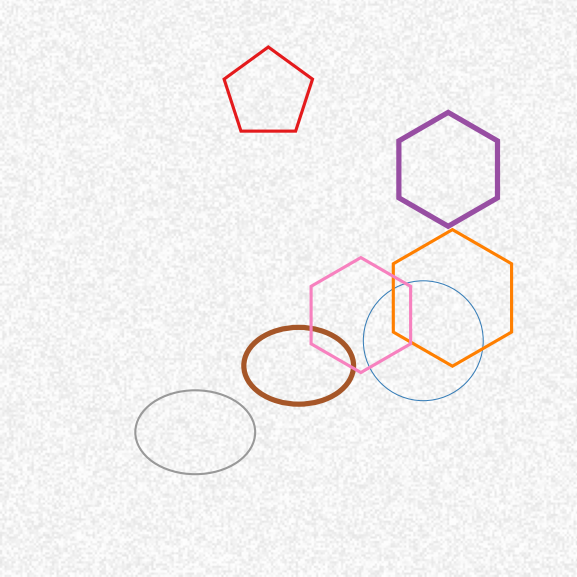[{"shape": "pentagon", "thickness": 1.5, "radius": 0.4, "center": [0.465, 0.837]}, {"shape": "circle", "thickness": 0.5, "radius": 0.52, "center": [0.733, 0.409]}, {"shape": "hexagon", "thickness": 2.5, "radius": 0.49, "center": [0.776, 0.706]}, {"shape": "hexagon", "thickness": 1.5, "radius": 0.59, "center": [0.783, 0.483]}, {"shape": "oval", "thickness": 2.5, "radius": 0.48, "center": [0.517, 0.366]}, {"shape": "hexagon", "thickness": 1.5, "radius": 0.5, "center": [0.625, 0.454]}, {"shape": "oval", "thickness": 1, "radius": 0.52, "center": [0.338, 0.251]}]